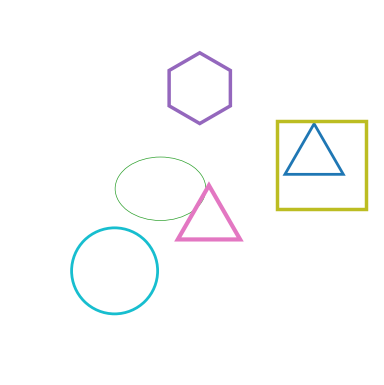[{"shape": "triangle", "thickness": 2, "radius": 0.44, "center": [0.816, 0.591]}, {"shape": "oval", "thickness": 0.5, "radius": 0.59, "center": [0.417, 0.51]}, {"shape": "hexagon", "thickness": 2.5, "radius": 0.46, "center": [0.519, 0.771]}, {"shape": "triangle", "thickness": 3, "radius": 0.47, "center": [0.543, 0.425]}, {"shape": "square", "thickness": 2.5, "radius": 0.58, "center": [0.835, 0.571]}, {"shape": "circle", "thickness": 2, "radius": 0.56, "center": [0.298, 0.296]}]